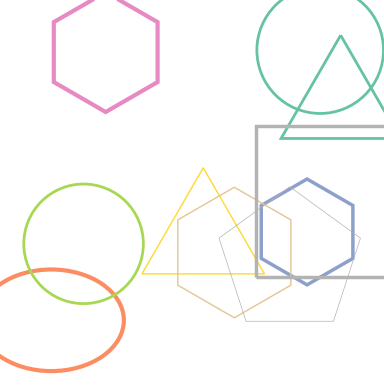[{"shape": "circle", "thickness": 2, "radius": 0.82, "center": [0.832, 0.87]}, {"shape": "triangle", "thickness": 2, "radius": 0.89, "center": [0.885, 0.73]}, {"shape": "oval", "thickness": 3, "radius": 0.94, "center": [0.133, 0.168]}, {"shape": "hexagon", "thickness": 2.5, "radius": 0.69, "center": [0.798, 0.398]}, {"shape": "hexagon", "thickness": 3, "radius": 0.78, "center": [0.275, 0.865]}, {"shape": "circle", "thickness": 2, "radius": 0.78, "center": [0.217, 0.367]}, {"shape": "triangle", "thickness": 1, "radius": 0.92, "center": [0.528, 0.38]}, {"shape": "hexagon", "thickness": 1, "radius": 0.85, "center": [0.609, 0.344]}, {"shape": "pentagon", "thickness": 0.5, "radius": 0.97, "center": [0.753, 0.322]}, {"shape": "square", "thickness": 2.5, "radius": 0.98, "center": [0.862, 0.477]}]